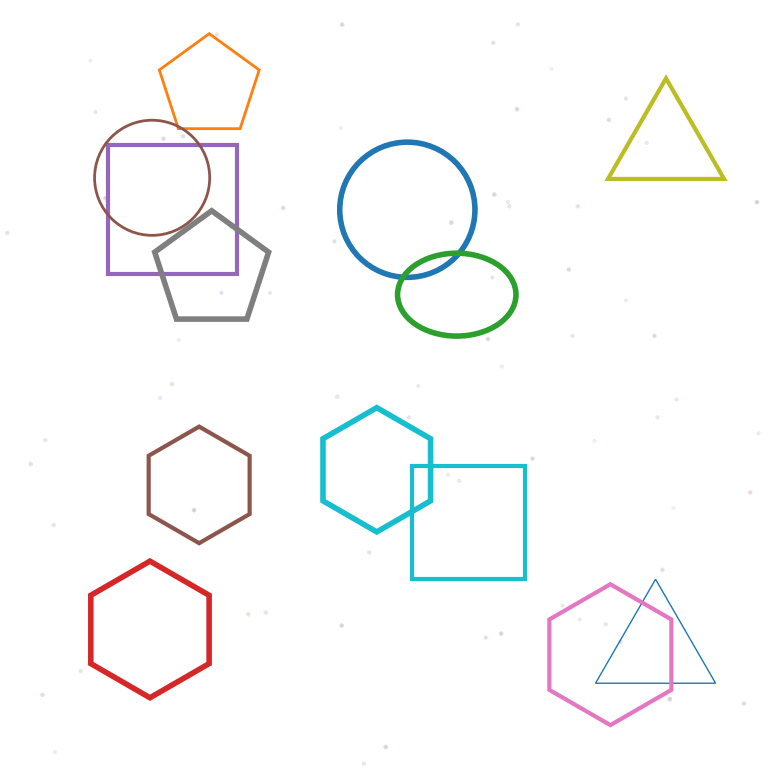[{"shape": "triangle", "thickness": 0.5, "radius": 0.45, "center": [0.851, 0.158]}, {"shape": "circle", "thickness": 2, "radius": 0.44, "center": [0.529, 0.728]}, {"shape": "pentagon", "thickness": 1, "radius": 0.34, "center": [0.272, 0.888]}, {"shape": "oval", "thickness": 2, "radius": 0.38, "center": [0.593, 0.617]}, {"shape": "hexagon", "thickness": 2, "radius": 0.44, "center": [0.195, 0.183]}, {"shape": "square", "thickness": 1.5, "radius": 0.42, "center": [0.224, 0.728]}, {"shape": "hexagon", "thickness": 1.5, "radius": 0.38, "center": [0.259, 0.37]}, {"shape": "circle", "thickness": 1, "radius": 0.37, "center": [0.198, 0.769]}, {"shape": "hexagon", "thickness": 1.5, "radius": 0.46, "center": [0.793, 0.15]}, {"shape": "pentagon", "thickness": 2, "radius": 0.39, "center": [0.275, 0.649]}, {"shape": "triangle", "thickness": 1.5, "radius": 0.44, "center": [0.865, 0.811]}, {"shape": "hexagon", "thickness": 2, "radius": 0.4, "center": [0.489, 0.39]}, {"shape": "square", "thickness": 1.5, "radius": 0.37, "center": [0.609, 0.321]}]